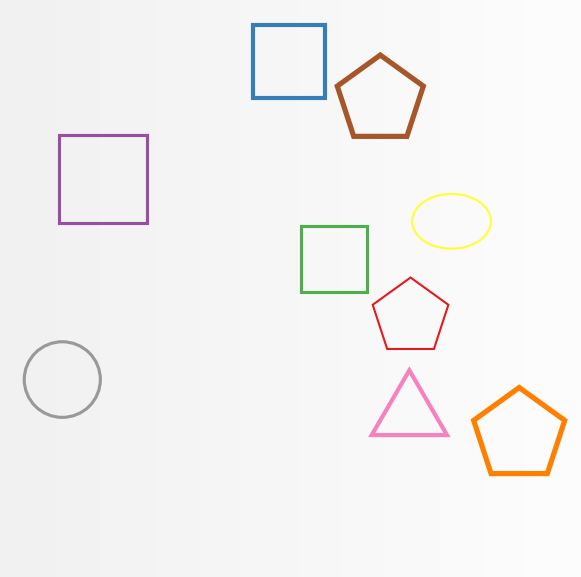[{"shape": "pentagon", "thickness": 1, "radius": 0.34, "center": [0.706, 0.45]}, {"shape": "square", "thickness": 2, "radius": 0.31, "center": [0.497, 0.893]}, {"shape": "square", "thickness": 1.5, "radius": 0.29, "center": [0.574, 0.551]}, {"shape": "square", "thickness": 1.5, "radius": 0.38, "center": [0.178, 0.689]}, {"shape": "pentagon", "thickness": 2.5, "radius": 0.41, "center": [0.893, 0.246]}, {"shape": "oval", "thickness": 1, "radius": 0.34, "center": [0.777, 0.616]}, {"shape": "pentagon", "thickness": 2.5, "radius": 0.39, "center": [0.654, 0.826]}, {"shape": "triangle", "thickness": 2, "radius": 0.37, "center": [0.704, 0.283]}, {"shape": "circle", "thickness": 1.5, "radius": 0.33, "center": [0.107, 0.342]}]